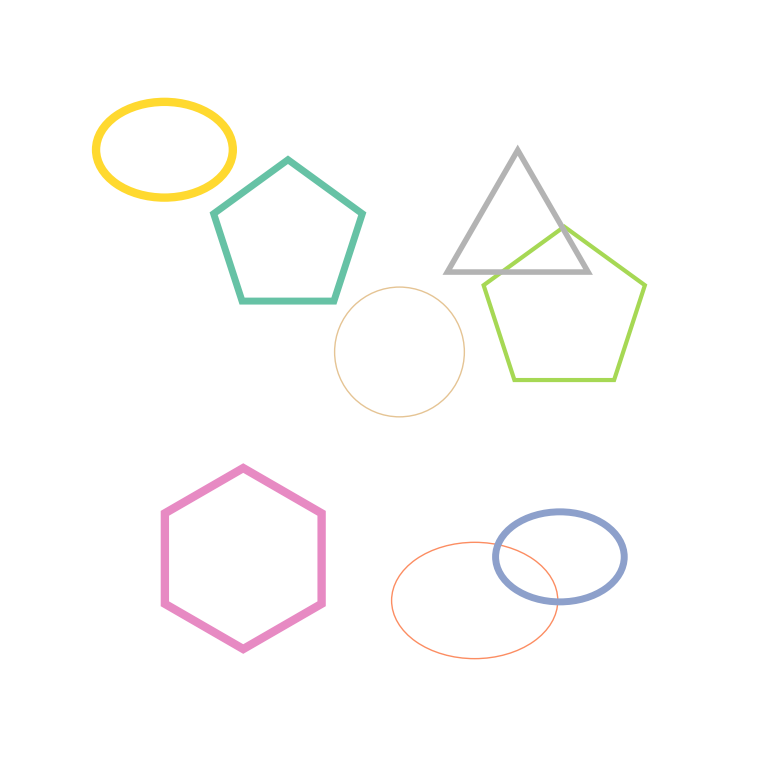[{"shape": "pentagon", "thickness": 2.5, "radius": 0.51, "center": [0.374, 0.691]}, {"shape": "oval", "thickness": 0.5, "radius": 0.54, "center": [0.616, 0.22]}, {"shape": "oval", "thickness": 2.5, "radius": 0.42, "center": [0.727, 0.277]}, {"shape": "hexagon", "thickness": 3, "radius": 0.59, "center": [0.316, 0.275]}, {"shape": "pentagon", "thickness": 1.5, "radius": 0.55, "center": [0.733, 0.596]}, {"shape": "oval", "thickness": 3, "radius": 0.44, "center": [0.214, 0.806]}, {"shape": "circle", "thickness": 0.5, "radius": 0.42, "center": [0.519, 0.543]}, {"shape": "triangle", "thickness": 2, "radius": 0.53, "center": [0.672, 0.699]}]